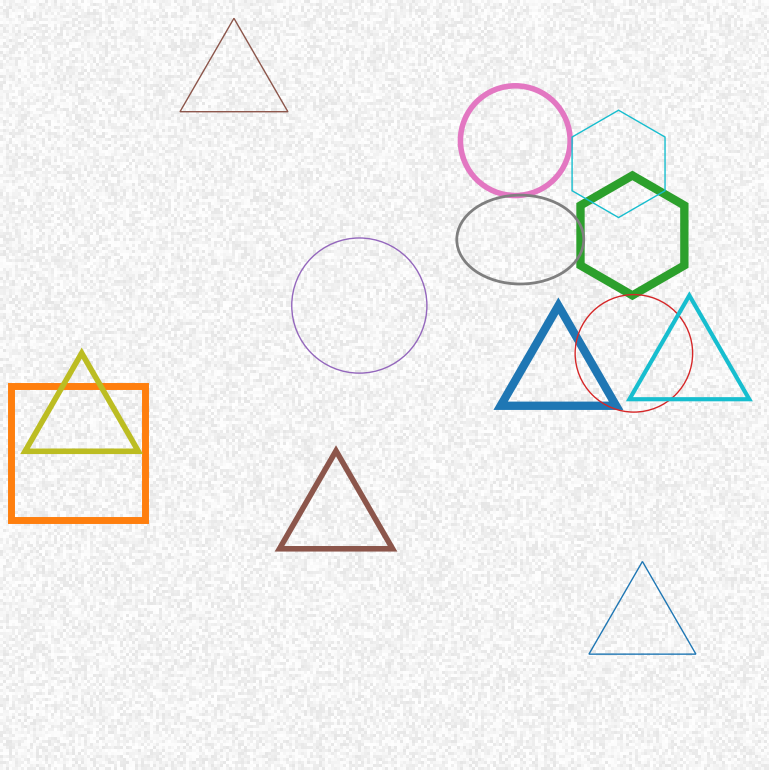[{"shape": "triangle", "thickness": 0.5, "radius": 0.4, "center": [0.834, 0.191]}, {"shape": "triangle", "thickness": 3, "radius": 0.43, "center": [0.725, 0.516]}, {"shape": "square", "thickness": 2.5, "radius": 0.43, "center": [0.101, 0.412]}, {"shape": "hexagon", "thickness": 3, "radius": 0.39, "center": [0.821, 0.694]}, {"shape": "circle", "thickness": 0.5, "radius": 0.38, "center": [0.823, 0.541]}, {"shape": "circle", "thickness": 0.5, "radius": 0.44, "center": [0.467, 0.603]}, {"shape": "triangle", "thickness": 2, "radius": 0.42, "center": [0.436, 0.33]}, {"shape": "triangle", "thickness": 0.5, "radius": 0.4, "center": [0.304, 0.895]}, {"shape": "circle", "thickness": 2, "radius": 0.36, "center": [0.669, 0.817]}, {"shape": "oval", "thickness": 1, "radius": 0.41, "center": [0.676, 0.689]}, {"shape": "triangle", "thickness": 2, "radius": 0.42, "center": [0.106, 0.456]}, {"shape": "triangle", "thickness": 1.5, "radius": 0.45, "center": [0.895, 0.526]}, {"shape": "hexagon", "thickness": 0.5, "radius": 0.35, "center": [0.803, 0.787]}]